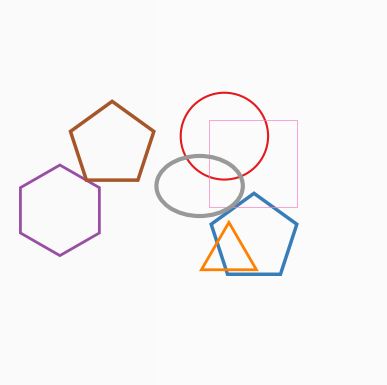[{"shape": "circle", "thickness": 1.5, "radius": 0.56, "center": [0.579, 0.646]}, {"shape": "pentagon", "thickness": 2.5, "radius": 0.58, "center": [0.655, 0.382]}, {"shape": "hexagon", "thickness": 2, "radius": 0.59, "center": [0.155, 0.454]}, {"shape": "triangle", "thickness": 2, "radius": 0.41, "center": [0.591, 0.34]}, {"shape": "pentagon", "thickness": 2.5, "radius": 0.57, "center": [0.289, 0.624]}, {"shape": "square", "thickness": 0.5, "radius": 0.57, "center": [0.654, 0.575]}, {"shape": "oval", "thickness": 3, "radius": 0.56, "center": [0.515, 0.517]}]